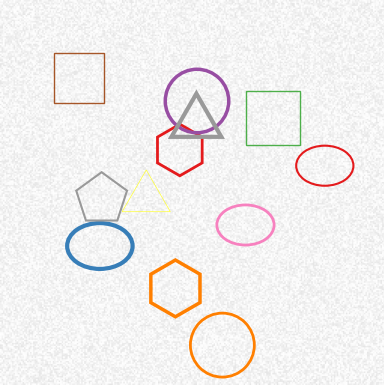[{"shape": "oval", "thickness": 1.5, "radius": 0.37, "center": [0.844, 0.57]}, {"shape": "hexagon", "thickness": 2, "radius": 0.34, "center": [0.467, 0.61]}, {"shape": "oval", "thickness": 3, "radius": 0.42, "center": [0.259, 0.361]}, {"shape": "square", "thickness": 1, "radius": 0.35, "center": [0.708, 0.693]}, {"shape": "circle", "thickness": 2.5, "radius": 0.41, "center": [0.512, 0.738]}, {"shape": "hexagon", "thickness": 2.5, "radius": 0.37, "center": [0.456, 0.251]}, {"shape": "circle", "thickness": 2, "radius": 0.42, "center": [0.578, 0.104]}, {"shape": "triangle", "thickness": 0.5, "radius": 0.36, "center": [0.38, 0.486]}, {"shape": "square", "thickness": 1, "radius": 0.33, "center": [0.206, 0.798]}, {"shape": "oval", "thickness": 2, "radius": 0.37, "center": [0.638, 0.416]}, {"shape": "triangle", "thickness": 3, "radius": 0.37, "center": [0.51, 0.682]}, {"shape": "pentagon", "thickness": 1.5, "radius": 0.35, "center": [0.264, 0.483]}]